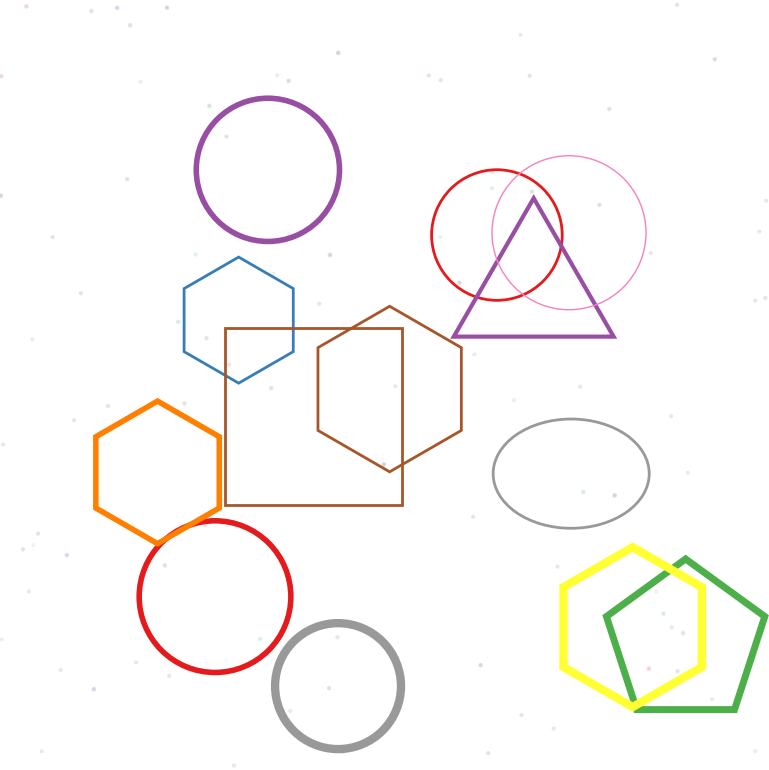[{"shape": "circle", "thickness": 2, "radius": 0.49, "center": [0.279, 0.225]}, {"shape": "circle", "thickness": 1, "radius": 0.42, "center": [0.645, 0.695]}, {"shape": "hexagon", "thickness": 1, "radius": 0.41, "center": [0.31, 0.584]}, {"shape": "pentagon", "thickness": 2.5, "radius": 0.54, "center": [0.89, 0.166]}, {"shape": "circle", "thickness": 2, "radius": 0.47, "center": [0.348, 0.779]}, {"shape": "triangle", "thickness": 1.5, "radius": 0.6, "center": [0.693, 0.623]}, {"shape": "hexagon", "thickness": 2, "radius": 0.46, "center": [0.205, 0.387]}, {"shape": "hexagon", "thickness": 3, "radius": 0.52, "center": [0.822, 0.186]}, {"shape": "square", "thickness": 1, "radius": 0.57, "center": [0.408, 0.459]}, {"shape": "hexagon", "thickness": 1, "radius": 0.54, "center": [0.506, 0.495]}, {"shape": "circle", "thickness": 0.5, "radius": 0.5, "center": [0.739, 0.698]}, {"shape": "circle", "thickness": 3, "radius": 0.41, "center": [0.439, 0.109]}, {"shape": "oval", "thickness": 1, "radius": 0.51, "center": [0.742, 0.385]}]